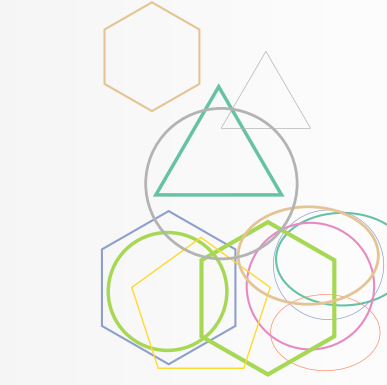[{"shape": "oval", "thickness": 1.5, "radius": 0.86, "center": [0.884, 0.327]}, {"shape": "triangle", "thickness": 2.5, "radius": 0.94, "center": [0.564, 0.587]}, {"shape": "oval", "thickness": 0.5, "radius": 0.71, "center": [0.839, 0.136]}, {"shape": "hexagon", "thickness": 1.5, "radius": 0.99, "center": [0.435, 0.253]}, {"shape": "circle", "thickness": 0.5, "radius": 0.71, "center": [0.848, 0.312]}, {"shape": "circle", "thickness": 1.5, "radius": 0.82, "center": [0.801, 0.257]}, {"shape": "circle", "thickness": 2.5, "radius": 0.77, "center": [0.432, 0.243]}, {"shape": "hexagon", "thickness": 3, "radius": 0.99, "center": [0.691, 0.225]}, {"shape": "pentagon", "thickness": 1, "radius": 0.94, "center": [0.519, 0.195]}, {"shape": "oval", "thickness": 2, "radius": 0.9, "center": [0.796, 0.336]}, {"shape": "hexagon", "thickness": 1.5, "radius": 0.71, "center": [0.392, 0.853]}, {"shape": "circle", "thickness": 2, "radius": 0.98, "center": [0.571, 0.523]}, {"shape": "triangle", "thickness": 0.5, "radius": 0.67, "center": [0.686, 0.733]}]